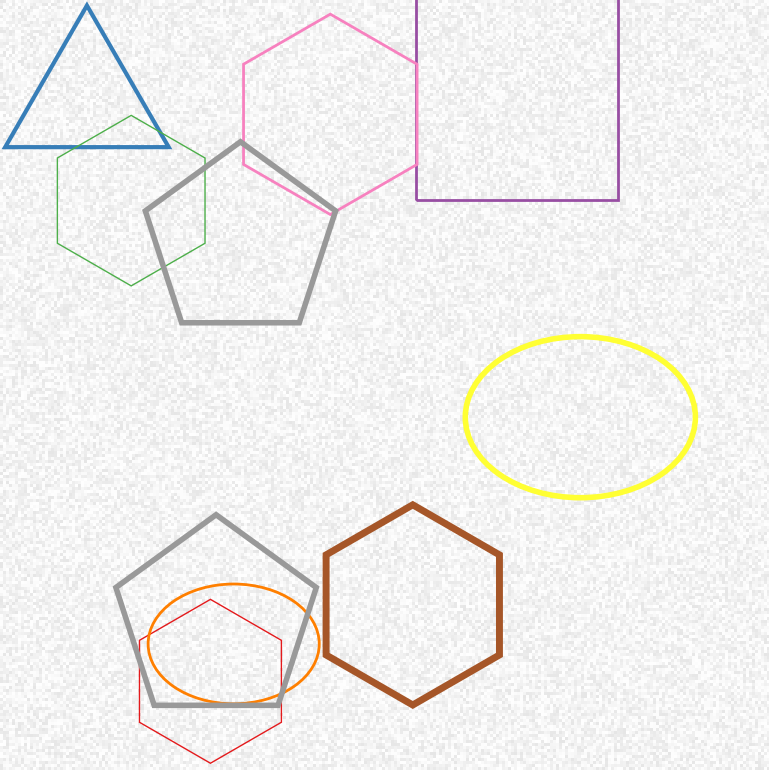[{"shape": "hexagon", "thickness": 0.5, "radius": 0.53, "center": [0.273, 0.115]}, {"shape": "triangle", "thickness": 1.5, "radius": 0.61, "center": [0.113, 0.87]}, {"shape": "hexagon", "thickness": 0.5, "radius": 0.55, "center": [0.17, 0.739]}, {"shape": "square", "thickness": 1, "radius": 0.66, "center": [0.671, 0.872]}, {"shape": "oval", "thickness": 1, "radius": 0.56, "center": [0.303, 0.164]}, {"shape": "oval", "thickness": 2, "radius": 0.75, "center": [0.754, 0.458]}, {"shape": "hexagon", "thickness": 2.5, "radius": 0.65, "center": [0.536, 0.214]}, {"shape": "hexagon", "thickness": 1, "radius": 0.65, "center": [0.429, 0.852]}, {"shape": "pentagon", "thickness": 2, "radius": 0.65, "center": [0.312, 0.686]}, {"shape": "pentagon", "thickness": 2, "radius": 0.68, "center": [0.281, 0.195]}]